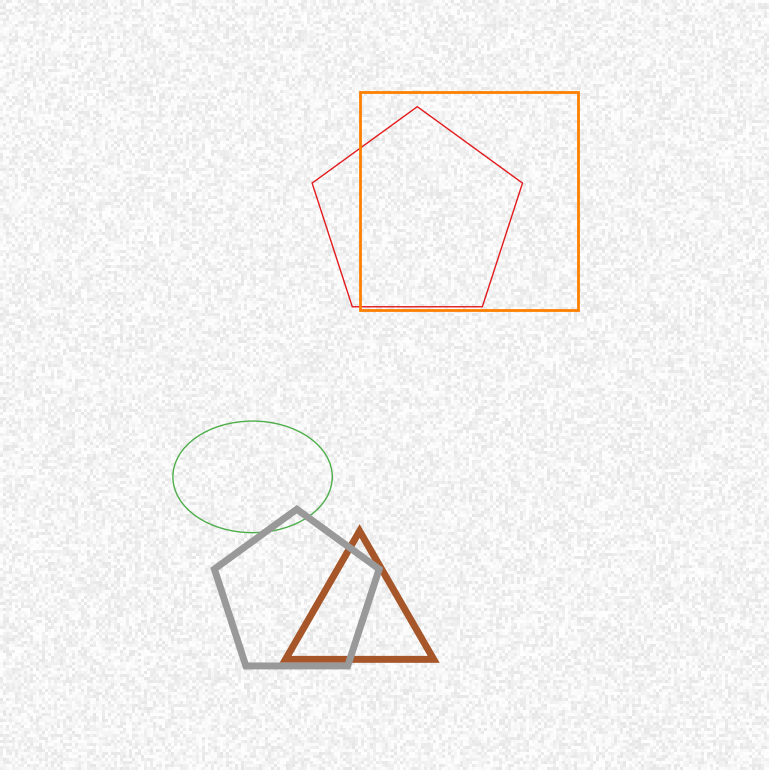[{"shape": "pentagon", "thickness": 0.5, "radius": 0.72, "center": [0.542, 0.718]}, {"shape": "oval", "thickness": 0.5, "radius": 0.52, "center": [0.328, 0.381]}, {"shape": "square", "thickness": 1, "radius": 0.71, "center": [0.61, 0.739]}, {"shape": "triangle", "thickness": 2.5, "radius": 0.56, "center": [0.467, 0.199]}, {"shape": "pentagon", "thickness": 2.5, "radius": 0.56, "center": [0.385, 0.226]}]